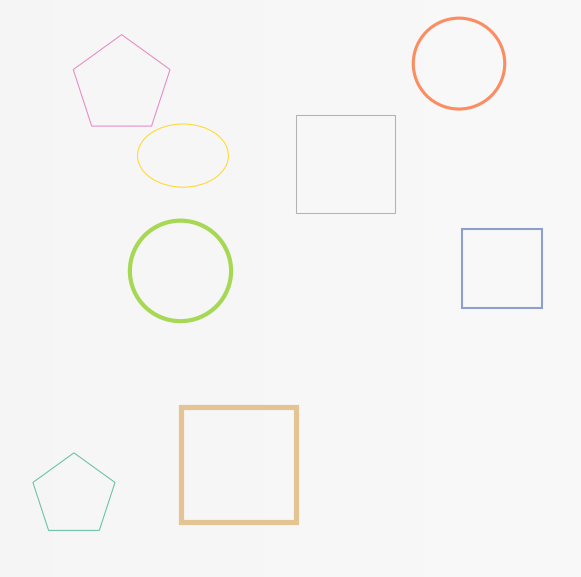[{"shape": "pentagon", "thickness": 0.5, "radius": 0.37, "center": [0.127, 0.141]}, {"shape": "circle", "thickness": 1.5, "radius": 0.39, "center": [0.79, 0.889]}, {"shape": "square", "thickness": 1, "radius": 0.34, "center": [0.864, 0.534]}, {"shape": "pentagon", "thickness": 0.5, "radius": 0.44, "center": [0.209, 0.852]}, {"shape": "circle", "thickness": 2, "radius": 0.44, "center": [0.311, 0.53]}, {"shape": "oval", "thickness": 0.5, "radius": 0.39, "center": [0.315, 0.73]}, {"shape": "square", "thickness": 2.5, "radius": 0.5, "center": [0.41, 0.194]}, {"shape": "square", "thickness": 0.5, "radius": 0.43, "center": [0.595, 0.716]}]